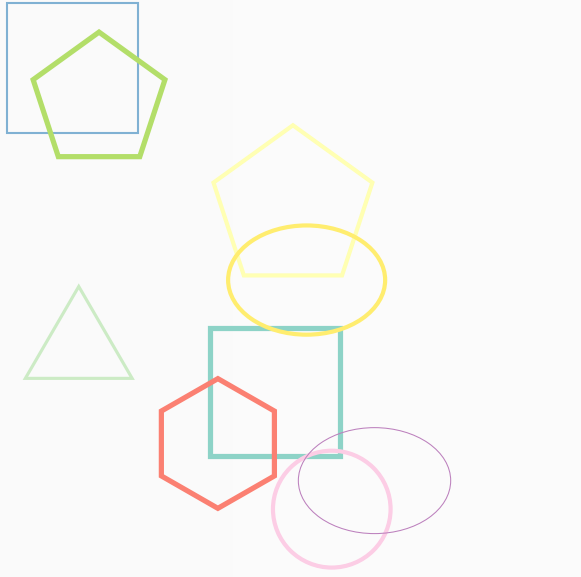[{"shape": "square", "thickness": 2.5, "radius": 0.56, "center": [0.473, 0.32]}, {"shape": "pentagon", "thickness": 2, "radius": 0.72, "center": [0.504, 0.639]}, {"shape": "hexagon", "thickness": 2.5, "radius": 0.56, "center": [0.375, 0.231]}, {"shape": "square", "thickness": 1, "radius": 0.56, "center": [0.125, 0.881]}, {"shape": "pentagon", "thickness": 2.5, "radius": 0.6, "center": [0.17, 0.824]}, {"shape": "circle", "thickness": 2, "radius": 0.51, "center": [0.571, 0.117]}, {"shape": "oval", "thickness": 0.5, "radius": 0.66, "center": [0.644, 0.167]}, {"shape": "triangle", "thickness": 1.5, "radius": 0.53, "center": [0.135, 0.397]}, {"shape": "oval", "thickness": 2, "radius": 0.68, "center": [0.528, 0.514]}]